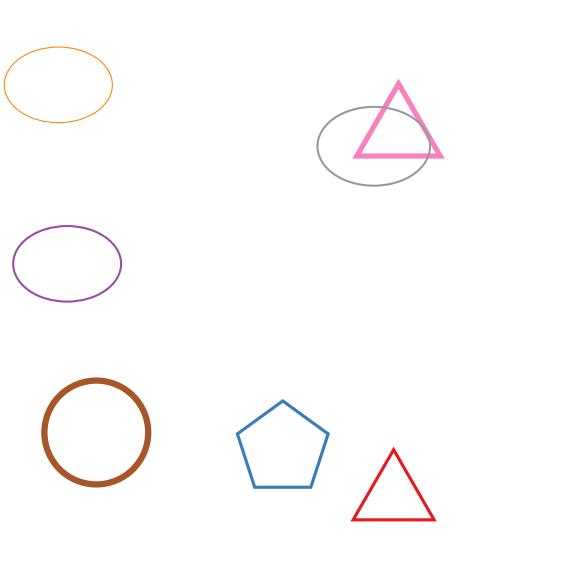[{"shape": "triangle", "thickness": 1.5, "radius": 0.4, "center": [0.682, 0.139]}, {"shape": "pentagon", "thickness": 1.5, "radius": 0.41, "center": [0.49, 0.222]}, {"shape": "oval", "thickness": 1, "radius": 0.47, "center": [0.116, 0.542]}, {"shape": "oval", "thickness": 0.5, "radius": 0.47, "center": [0.101, 0.852]}, {"shape": "circle", "thickness": 3, "radius": 0.45, "center": [0.167, 0.25]}, {"shape": "triangle", "thickness": 2.5, "radius": 0.42, "center": [0.69, 0.771]}, {"shape": "oval", "thickness": 1, "radius": 0.49, "center": [0.647, 0.746]}]